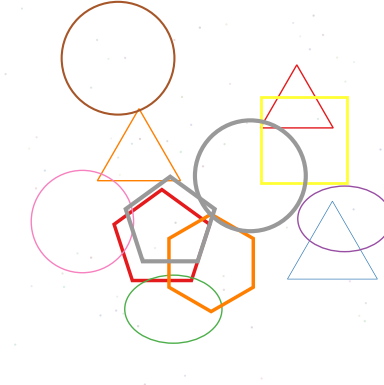[{"shape": "pentagon", "thickness": 2.5, "radius": 0.65, "center": [0.42, 0.377]}, {"shape": "triangle", "thickness": 1, "radius": 0.55, "center": [0.771, 0.722]}, {"shape": "triangle", "thickness": 0.5, "radius": 0.67, "center": [0.863, 0.343]}, {"shape": "oval", "thickness": 1, "radius": 0.63, "center": [0.45, 0.197]}, {"shape": "oval", "thickness": 1, "radius": 0.61, "center": [0.895, 0.432]}, {"shape": "triangle", "thickness": 1, "radius": 0.62, "center": [0.361, 0.593]}, {"shape": "hexagon", "thickness": 2.5, "radius": 0.63, "center": [0.548, 0.317]}, {"shape": "square", "thickness": 2, "radius": 0.56, "center": [0.789, 0.637]}, {"shape": "circle", "thickness": 1.5, "radius": 0.73, "center": [0.307, 0.849]}, {"shape": "circle", "thickness": 1, "radius": 0.66, "center": [0.214, 0.425]}, {"shape": "circle", "thickness": 3, "radius": 0.72, "center": [0.65, 0.543]}, {"shape": "pentagon", "thickness": 3, "radius": 0.61, "center": [0.442, 0.42]}]